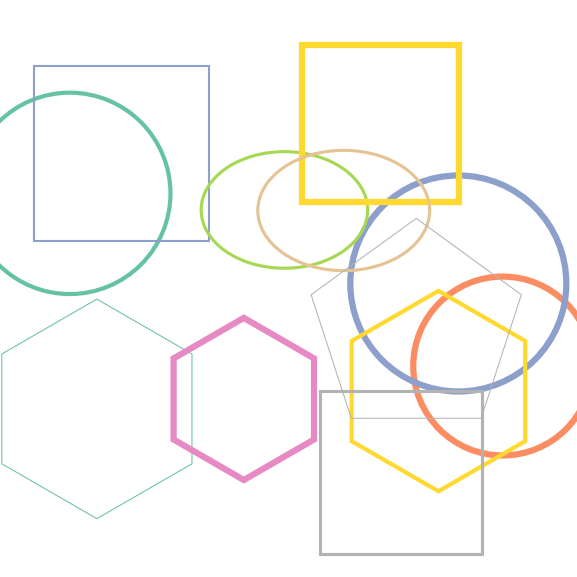[{"shape": "circle", "thickness": 2, "radius": 0.87, "center": [0.121, 0.664]}, {"shape": "hexagon", "thickness": 0.5, "radius": 0.95, "center": [0.168, 0.291]}, {"shape": "circle", "thickness": 3, "radius": 0.77, "center": [0.87, 0.365]}, {"shape": "square", "thickness": 1, "radius": 0.76, "center": [0.21, 0.733]}, {"shape": "circle", "thickness": 3, "radius": 0.94, "center": [0.794, 0.508]}, {"shape": "hexagon", "thickness": 3, "radius": 0.7, "center": [0.422, 0.308]}, {"shape": "oval", "thickness": 1.5, "radius": 0.72, "center": [0.492, 0.636]}, {"shape": "square", "thickness": 3, "radius": 0.68, "center": [0.659, 0.785]}, {"shape": "hexagon", "thickness": 2, "radius": 0.87, "center": [0.759, 0.322]}, {"shape": "oval", "thickness": 1.5, "radius": 0.74, "center": [0.595, 0.635]}, {"shape": "square", "thickness": 1.5, "radius": 0.7, "center": [0.695, 0.181]}, {"shape": "pentagon", "thickness": 0.5, "radius": 0.96, "center": [0.721, 0.43]}]